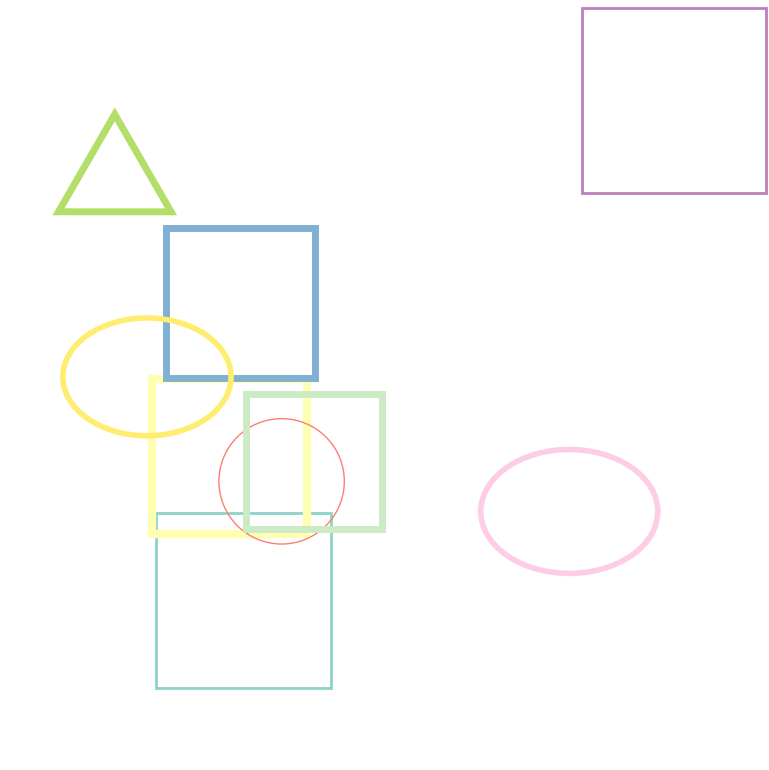[{"shape": "square", "thickness": 1, "radius": 0.57, "center": [0.316, 0.221]}, {"shape": "square", "thickness": 3, "radius": 0.5, "center": [0.298, 0.407]}, {"shape": "circle", "thickness": 0.5, "radius": 0.41, "center": [0.366, 0.375]}, {"shape": "square", "thickness": 2.5, "radius": 0.48, "center": [0.312, 0.607]}, {"shape": "triangle", "thickness": 2.5, "radius": 0.42, "center": [0.149, 0.767]}, {"shape": "oval", "thickness": 2, "radius": 0.57, "center": [0.739, 0.336]}, {"shape": "square", "thickness": 1, "radius": 0.6, "center": [0.875, 0.87]}, {"shape": "square", "thickness": 2.5, "radius": 0.44, "center": [0.408, 0.4]}, {"shape": "oval", "thickness": 2, "radius": 0.55, "center": [0.191, 0.511]}]